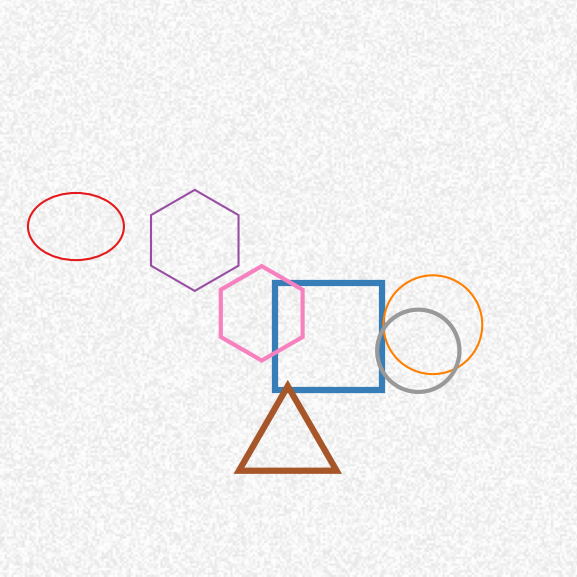[{"shape": "oval", "thickness": 1, "radius": 0.42, "center": [0.132, 0.607]}, {"shape": "square", "thickness": 3, "radius": 0.46, "center": [0.569, 0.416]}, {"shape": "hexagon", "thickness": 1, "radius": 0.44, "center": [0.337, 0.583]}, {"shape": "circle", "thickness": 1, "radius": 0.43, "center": [0.75, 0.437]}, {"shape": "triangle", "thickness": 3, "radius": 0.49, "center": [0.498, 0.233]}, {"shape": "hexagon", "thickness": 2, "radius": 0.41, "center": [0.453, 0.457]}, {"shape": "circle", "thickness": 2, "radius": 0.36, "center": [0.724, 0.392]}]